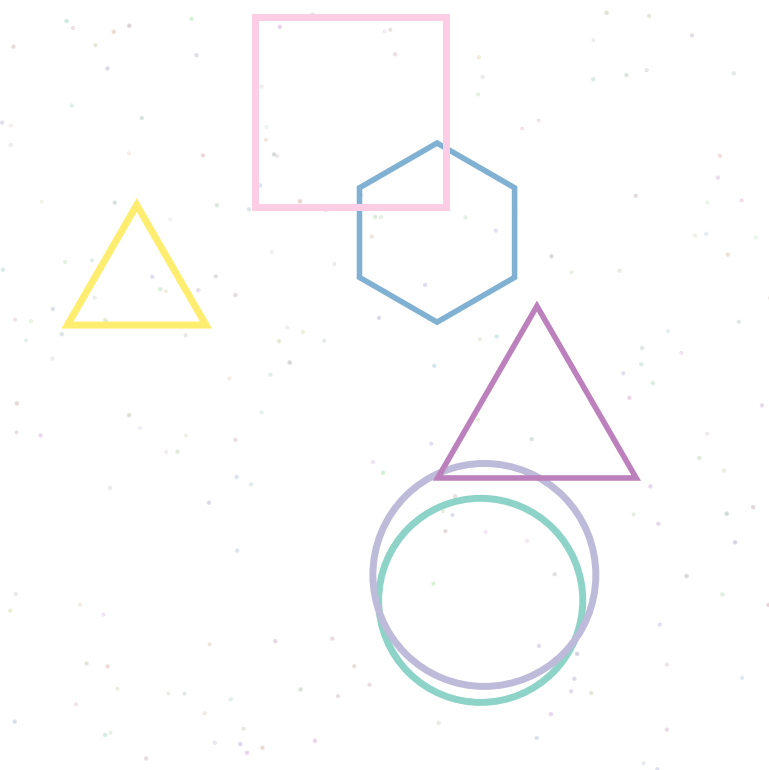[{"shape": "circle", "thickness": 2.5, "radius": 0.66, "center": [0.624, 0.22]}, {"shape": "circle", "thickness": 2.5, "radius": 0.72, "center": [0.629, 0.253]}, {"shape": "hexagon", "thickness": 2, "radius": 0.58, "center": [0.568, 0.698]}, {"shape": "square", "thickness": 2.5, "radius": 0.62, "center": [0.455, 0.854]}, {"shape": "triangle", "thickness": 2, "radius": 0.74, "center": [0.697, 0.454]}, {"shape": "triangle", "thickness": 2.5, "radius": 0.52, "center": [0.178, 0.63]}]